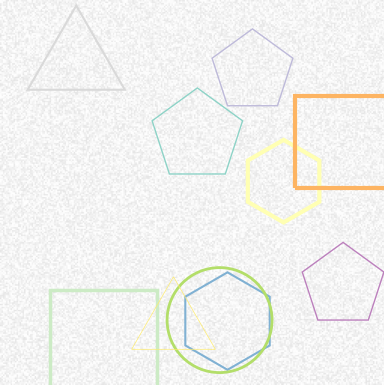[{"shape": "pentagon", "thickness": 1, "radius": 0.62, "center": [0.513, 0.648]}, {"shape": "hexagon", "thickness": 3, "radius": 0.54, "center": [0.737, 0.529]}, {"shape": "pentagon", "thickness": 1, "radius": 0.55, "center": [0.656, 0.815]}, {"shape": "hexagon", "thickness": 1.5, "radius": 0.63, "center": [0.591, 0.166]}, {"shape": "square", "thickness": 3, "radius": 0.6, "center": [0.886, 0.632]}, {"shape": "circle", "thickness": 2, "radius": 0.68, "center": [0.57, 0.169]}, {"shape": "triangle", "thickness": 1.5, "radius": 0.73, "center": [0.198, 0.84]}, {"shape": "pentagon", "thickness": 1, "radius": 0.56, "center": [0.891, 0.259]}, {"shape": "square", "thickness": 2.5, "radius": 0.7, "center": [0.268, 0.108]}, {"shape": "triangle", "thickness": 0.5, "radius": 0.63, "center": [0.451, 0.156]}]